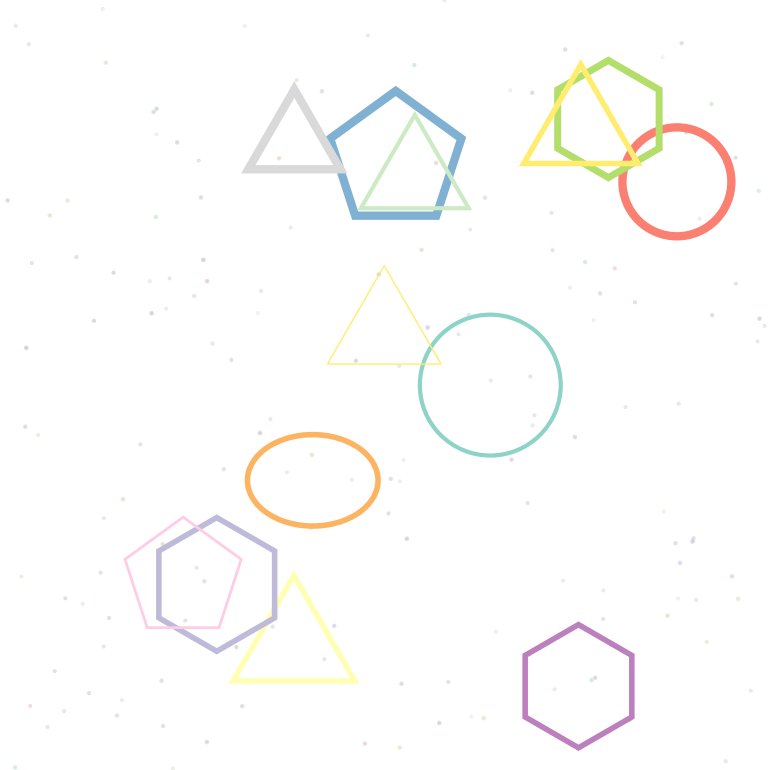[{"shape": "circle", "thickness": 1.5, "radius": 0.46, "center": [0.637, 0.5]}, {"shape": "triangle", "thickness": 2, "radius": 0.46, "center": [0.382, 0.161]}, {"shape": "hexagon", "thickness": 2, "radius": 0.43, "center": [0.281, 0.241]}, {"shape": "circle", "thickness": 3, "radius": 0.35, "center": [0.879, 0.764]}, {"shape": "pentagon", "thickness": 3, "radius": 0.45, "center": [0.514, 0.792]}, {"shape": "oval", "thickness": 2, "radius": 0.42, "center": [0.406, 0.376]}, {"shape": "hexagon", "thickness": 2.5, "radius": 0.38, "center": [0.79, 0.845]}, {"shape": "pentagon", "thickness": 1, "radius": 0.4, "center": [0.238, 0.249]}, {"shape": "triangle", "thickness": 3, "radius": 0.35, "center": [0.382, 0.815]}, {"shape": "hexagon", "thickness": 2, "radius": 0.4, "center": [0.751, 0.109]}, {"shape": "triangle", "thickness": 1.5, "radius": 0.4, "center": [0.539, 0.77]}, {"shape": "triangle", "thickness": 2, "radius": 0.43, "center": [0.754, 0.83]}, {"shape": "triangle", "thickness": 0.5, "radius": 0.43, "center": [0.499, 0.57]}]